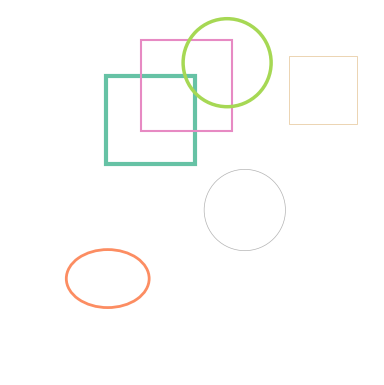[{"shape": "square", "thickness": 3, "radius": 0.58, "center": [0.391, 0.688]}, {"shape": "oval", "thickness": 2, "radius": 0.54, "center": [0.28, 0.276]}, {"shape": "square", "thickness": 1.5, "radius": 0.59, "center": [0.484, 0.778]}, {"shape": "circle", "thickness": 2.5, "radius": 0.57, "center": [0.59, 0.837]}, {"shape": "square", "thickness": 0.5, "radius": 0.44, "center": [0.839, 0.766]}, {"shape": "circle", "thickness": 0.5, "radius": 0.53, "center": [0.636, 0.455]}]